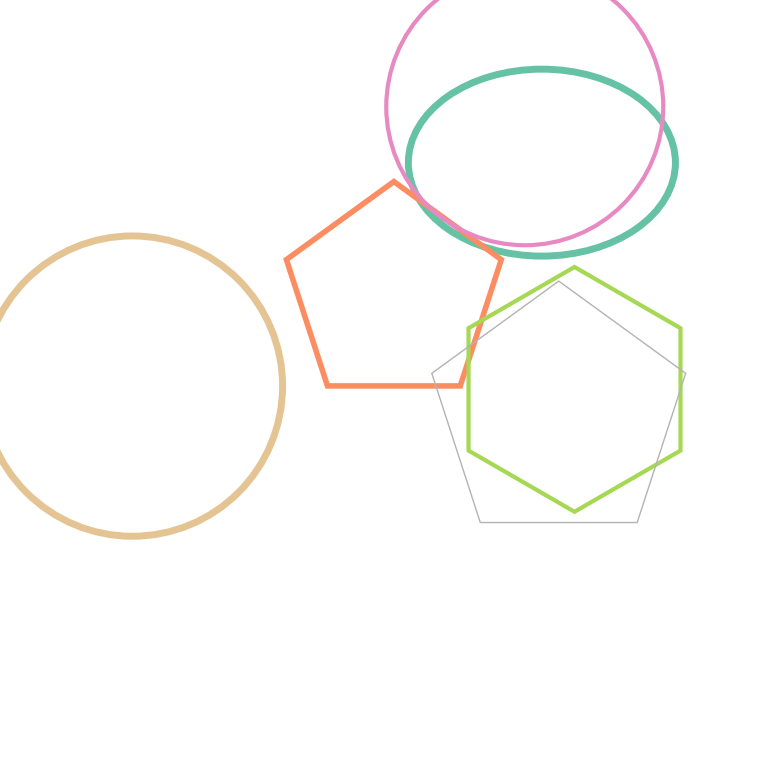[{"shape": "oval", "thickness": 2.5, "radius": 0.87, "center": [0.704, 0.789]}, {"shape": "pentagon", "thickness": 2, "radius": 0.73, "center": [0.511, 0.617]}, {"shape": "circle", "thickness": 1.5, "radius": 0.9, "center": [0.682, 0.861]}, {"shape": "hexagon", "thickness": 1.5, "radius": 0.79, "center": [0.746, 0.494]}, {"shape": "circle", "thickness": 2.5, "radius": 0.98, "center": [0.172, 0.499]}, {"shape": "pentagon", "thickness": 0.5, "radius": 0.87, "center": [0.726, 0.462]}]